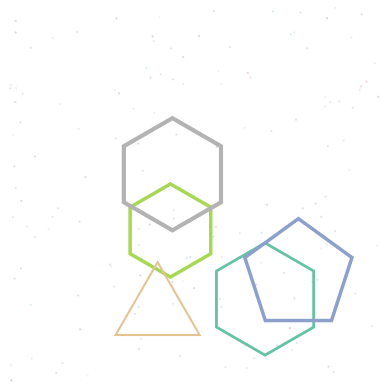[{"shape": "hexagon", "thickness": 2, "radius": 0.73, "center": [0.688, 0.223]}, {"shape": "pentagon", "thickness": 2.5, "radius": 0.73, "center": [0.775, 0.286]}, {"shape": "hexagon", "thickness": 2.5, "radius": 0.6, "center": [0.443, 0.401]}, {"shape": "triangle", "thickness": 1.5, "radius": 0.63, "center": [0.409, 0.193]}, {"shape": "hexagon", "thickness": 3, "radius": 0.73, "center": [0.448, 0.547]}]